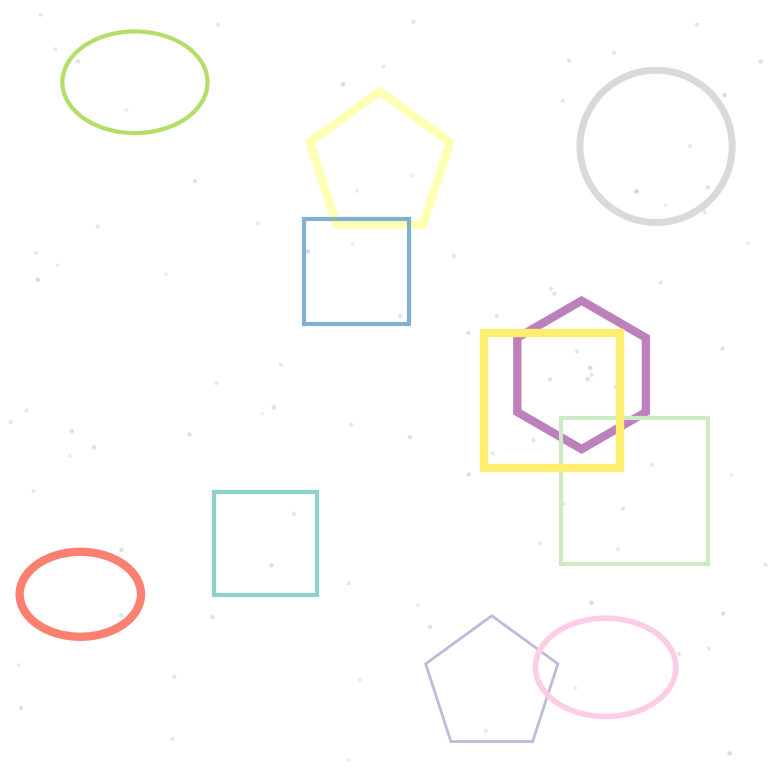[{"shape": "square", "thickness": 1.5, "radius": 0.33, "center": [0.345, 0.294]}, {"shape": "pentagon", "thickness": 3, "radius": 0.48, "center": [0.493, 0.786]}, {"shape": "pentagon", "thickness": 1, "radius": 0.45, "center": [0.639, 0.11]}, {"shape": "oval", "thickness": 3, "radius": 0.39, "center": [0.104, 0.228]}, {"shape": "square", "thickness": 1.5, "radius": 0.34, "center": [0.463, 0.647]}, {"shape": "oval", "thickness": 1.5, "radius": 0.47, "center": [0.175, 0.893]}, {"shape": "oval", "thickness": 2, "radius": 0.46, "center": [0.787, 0.133]}, {"shape": "circle", "thickness": 2.5, "radius": 0.49, "center": [0.852, 0.81]}, {"shape": "hexagon", "thickness": 3, "radius": 0.48, "center": [0.755, 0.513]}, {"shape": "square", "thickness": 1.5, "radius": 0.48, "center": [0.824, 0.362]}, {"shape": "square", "thickness": 3, "radius": 0.44, "center": [0.717, 0.48]}]